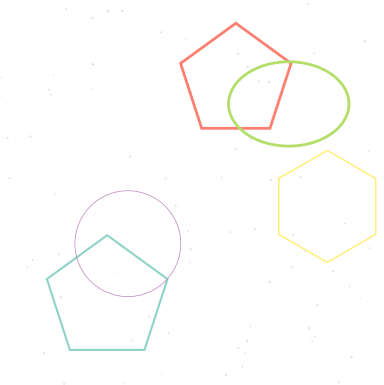[{"shape": "pentagon", "thickness": 1.5, "radius": 0.82, "center": [0.278, 0.224]}, {"shape": "pentagon", "thickness": 2, "radius": 0.75, "center": [0.613, 0.789]}, {"shape": "oval", "thickness": 2, "radius": 0.78, "center": [0.75, 0.73]}, {"shape": "circle", "thickness": 0.5, "radius": 0.69, "center": [0.332, 0.367]}, {"shape": "hexagon", "thickness": 1, "radius": 0.73, "center": [0.85, 0.464]}]